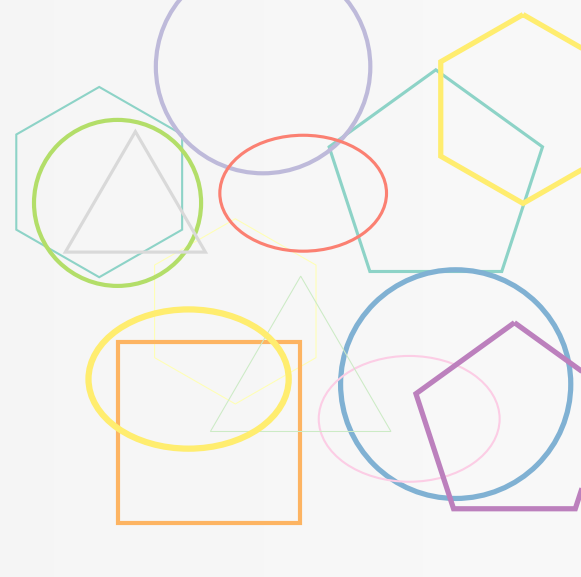[{"shape": "pentagon", "thickness": 1.5, "radius": 0.97, "center": [0.75, 0.685]}, {"shape": "hexagon", "thickness": 1, "radius": 0.82, "center": [0.171, 0.684]}, {"shape": "hexagon", "thickness": 0.5, "radius": 0.8, "center": [0.405, 0.46]}, {"shape": "circle", "thickness": 2, "radius": 0.92, "center": [0.453, 0.884]}, {"shape": "oval", "thickness": 1.5, "radius": 0.72, "center": [0.522, 0.665]}, {"shape": "circle", "thickness": 2.5, "radius": 0.99, "center": [0.784, 0.334]}, {"shape": "square", "thickness": 2, "radius": 0.78, "center": [0.36, 0.25]}, {"shape": "circle", "thickness": 2, "radius": 0.72, "center": [0.202, 0.648]}, {"shape": "oval", "thickness": 1, "radius": 0.78, "center": [0.704, 0.274]}, {"shape": "triangle", "thickness": 1.5, "radius": 0.7, "center": [0.233, 0.632]}, {"shape": "pentagon", "thickness": 2.5, "radius": 0.89, "center": [0.885, 0.262]}, {"shape": "triangle", "thickness": 0.5, "radius": 0.9, "center": [0.517, 0.342]}, {"shape": "oval", "thickness": 3, "radius": 0.86, "center": [0.324, 0.343]}, {"shape": "hexagon", "thickness": 2.5, "radius": 0.82, "center": [0.9, 0.81]}]